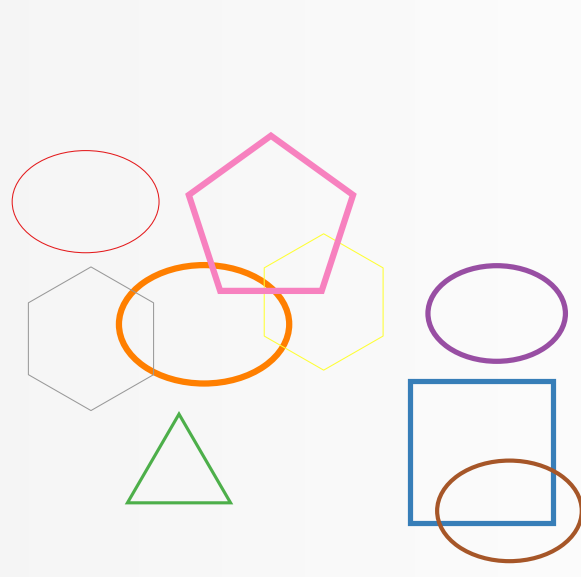[{"shape": "oval", "thickness": 0.5, "radius": 0.63, "center": [0.147, 0.65]}, {"shape": "square", "thickness": 2.5, "radius": 0.61, "center": [0.828, 0.216]}, {"shape": "triangle", "thickness": 1.5, "radius": 0.51, "center": [0.308, 0.18]}, {"shape": "oval", "thickness": 2.5, "radius": 0.59, "center": [0.855, 0.456]}, {"shape": "oval", "thickness": 3, "radius": 0.73, "center": [0.351, 0.438]}, {"shape": "hexagon", "thickness": 0.5, "radius": 0.59, "center": [0.557, 0.476]}, {"shape": "oval", "thickness": 2, "radius": 0.62, "center": [0.876, 0.114]}, {"shape": "pentagon", "thickness": 3, "radius": 0.74, "center": [0.466, 0.616]}, {"shape": "hexagon", "thickness": 0.5, "radius": 0.62, "center": [0.157, 0.413]}]